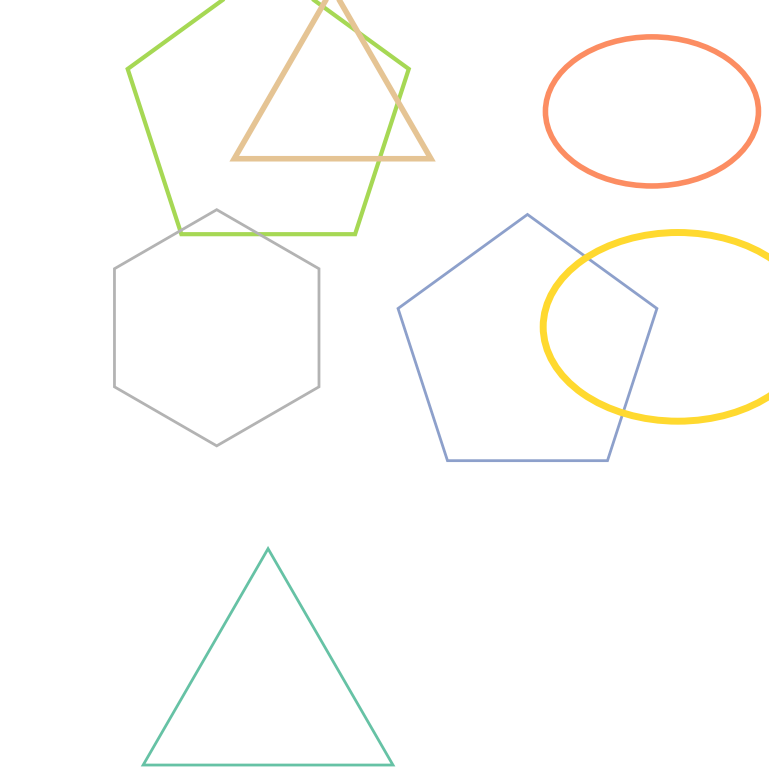[{"shape": "triangle", "thickness": 1, "radius": 0.94, "center": [0.348, 0.1]}, {"shape": "oval", "thickness": 2, "radius": 0.69, "center": [0.847, 0.855]}, {"shape": "pentagon", "thickness": 1, "radius": 0.88, "center": [0.685, 0.545]}, {"shape": "pentagon", "thickness": 1.5, "radius": 0.96, "center": [0.348, 0.851]}, {"shape": "oval", "thickness": 2.5, "radius": 0.88, "center": [0.88, 0.576]}, {"shape": "triangle", "thickness": 2, "radius": 0.74, "center": [0.432, 0.868]}, {"shape": "hexagon", "thickness": 1, "radius": 0.77, "center": [0.281, 0.574]}]